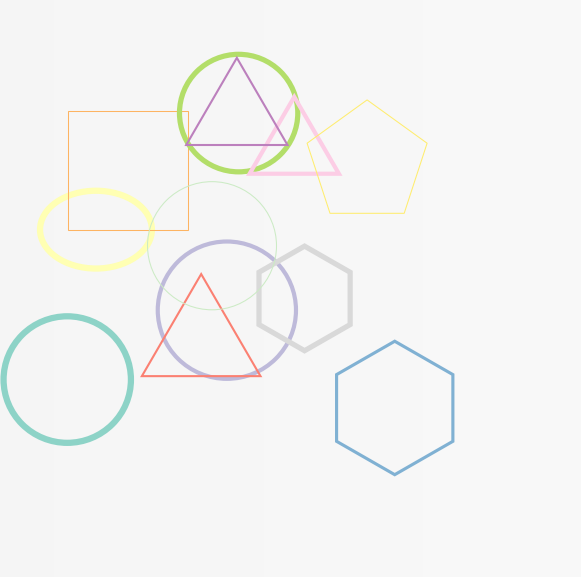[{"shape": "circle", "thickness": 3, "radius": 0.55, "center": [0.116, 0.342]}, {"shape": "oval", "thickness": 3, "radius": 0.48, "center": [0.165, 0.601]}, {"shape": "circle", "thickness": 2, "radius": 0.59, "center": [0.39, 0.462]}, {"shape": "triangle", "thickness": 1, "radius": 0.59, "center": [0.346, 0.407]}, {"shape": "hexagon", "thickness": 1.5, "radius": 0.58, "center": [0.679, 0.293]}, {"shape": "square", "thickness": 0.5, "radius": 0.52, "center": [0.22, 0.703]}, {"shape": "circle", "thickness": 2.5, "radius": 0.51, "center": [0.411, 0.803]}, {"shape": "triangle", "thickness": 2, "radius": 0.44, "center": [0.506, 0.743]}, {"shape": "hexagon", "thickness": 2.5, "radius": 0.45, "center": [0.524, 0.482]}, {"shape": "triangle", "thickness": 1, "radius": 0.5, "center": [0.407, 0.798]}, {"shape": "circle", "thickness": 0.5, "radius": 0.55, "center": [0.365, 0.574]}, {"shape": "pentagon", "thickness": 0.5, "radius": 0.54, "center": [0.632, 0.718]}]